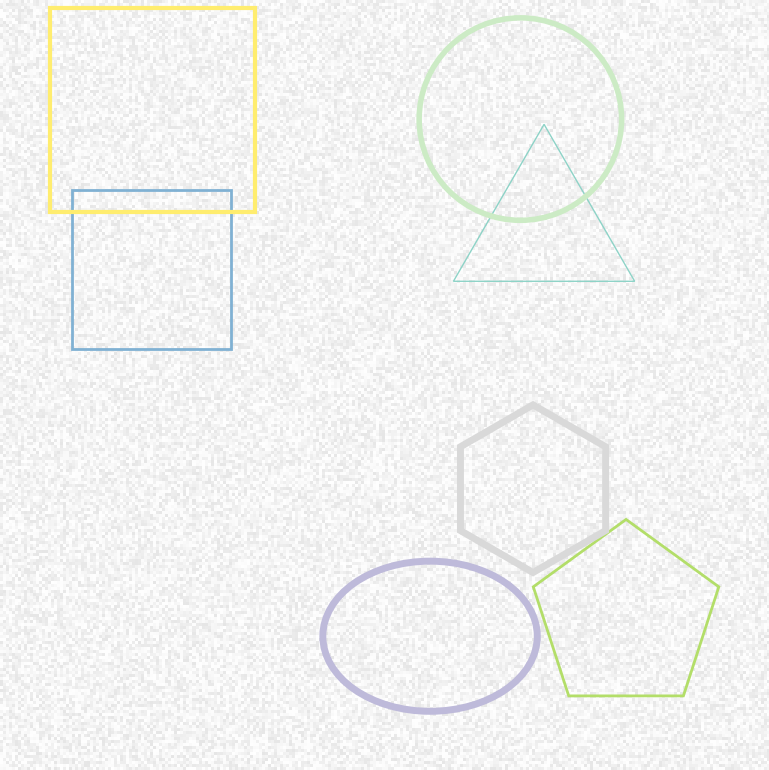[{"shape": "triangle", "thickness": 0.5, "radius": 0.68, "center": [0.707, 0.703]}, {"shape": "oval", "thickness": 2.5, "radius": 0.7, "center": [0.559, 0.174]}, {"shape": "square", "thickness": 1, "radius": 0.52, "center": [0.197, 0.65]}, {"shape": "pentagon", "thickness": 1, "radius": 0.63, "center": [0.813, 0.199]}, {"shape": "hexagon", "thickness": 2.5, "radius": 0.54, "center": [0.692, 0.365]}, {"shape": "circle", "thickness": 2, "radius": 0.66, "center": [0.676, 0.845]}, {"shape": "square", "thickness": 1.5, "radius": 0.66, "center": [0.198, 0.857]}]